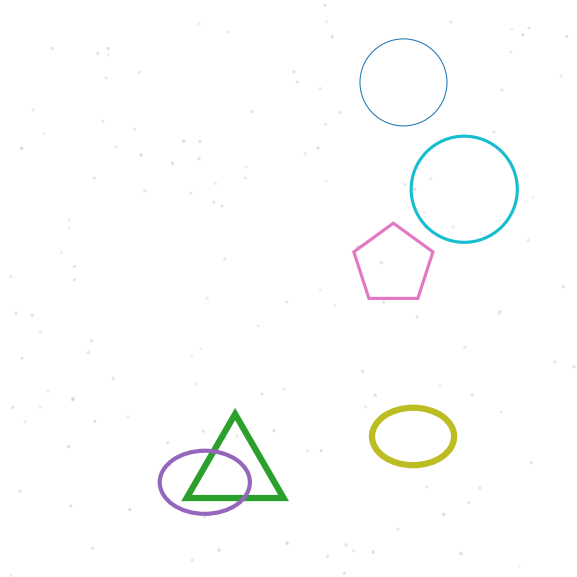[{"shape": "circle", "thickness": 0.5, "radius": 0.38, "center": [0.699, 0.856]}, {"shape": "triangle", "thickness": 3, "radius": 0.48, "center": [0.407, 0.185]}, {"shape": "oval", "thickness": 2, "radius": 0.39, "center": [0.355, 0.164]}, {"shape": "pentagon", "thickness": 1.5, "radius": 0.36, "center": [0.681, 0.541]}, {"shape": "oval", "thickness": 3, "radius": 0.36, "center": [0.715, 0.243]}, {"shape": "circle", "thickness": 1.5, "radius": 0.46, "center": [0.804, 0.671]}]